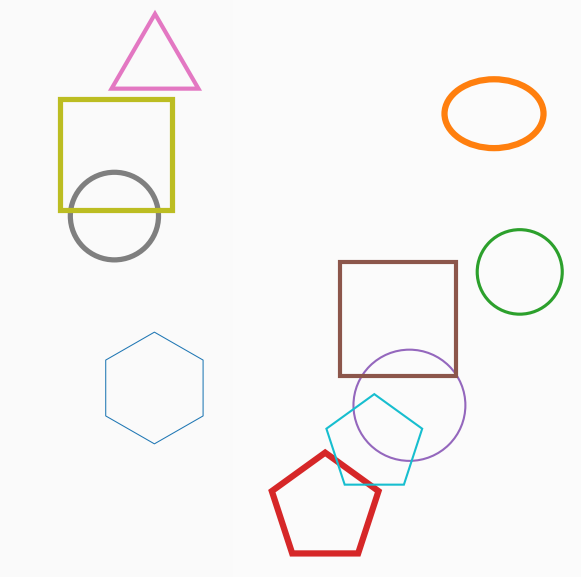[{"shape": "hexagon", "thickness": 0.5, "radius": 0.48, "center": [0.266, 0.327]}, {"shape": "oval", "thickness": 3, "radius": 0.43, "center": [0.85, 0.802]}, {"shape": "circle", "thickness": 1.5, "radius": 0.37, "center": [0.894, 0.528]}, {"shape": "pentagon", "thickness": 3, "radius": 0.48, "center": [0.559, 0.119]}, {"shape": "circle", "thickness": 1, "radius": 0.48, "center": [0.704, 0.297]}, {"shape": "square", "thickness": 2, "radius": 0.5, "center": [0.685, 0.447]}, {"shape": "triangle", "thickness": 2, "radius": 0.43, "center": [0.267, 0.889]}, {"shape": "circle", "thickness": 2.5, "radius": 0.38, "center": [0.197, 0.625]}, {"shape": "square", "thickness": 2.5, "radius": 0.48, "center": [0.2, 0.732]}, {"shape": "pentagon", "thickness": 1, "radius": 0.43, "center": [0.644, 0.23]}]